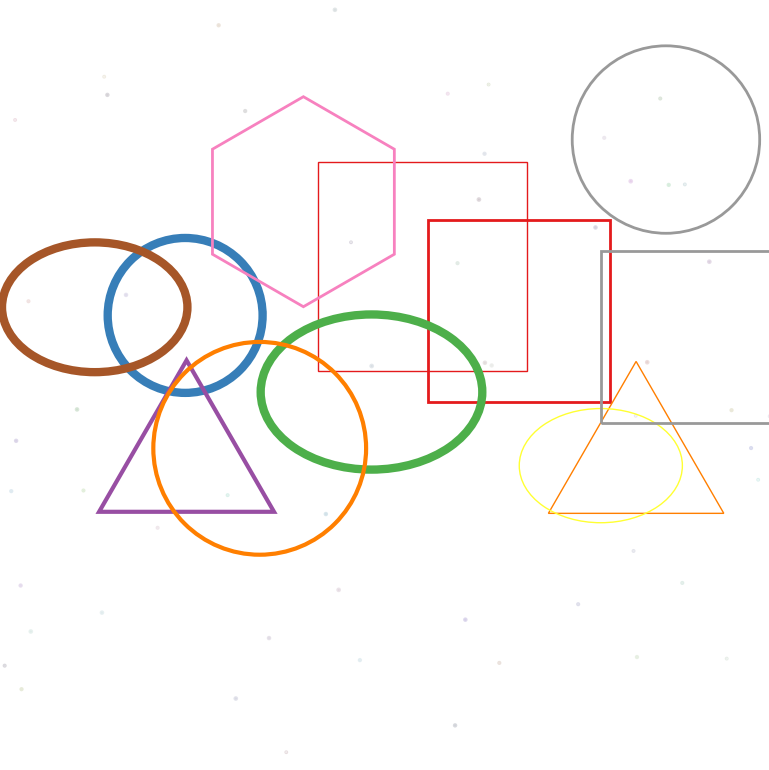[{"shape": "square", "thickness": 0.5, "radius": 0.68, "center": [0.548, 0.654]}, {"shape": "square", "thickness": 1, "radius": 0.59, "center": [0.674, 0.596]}, {"shape": "circle", "thickness": 3, "radius": 0.5, "center": [0.24, 0.59]}, {"shape": "oval", "thickness": 3, "radius": 0.72, "center": [0.482, 0.491]}, {"shape": "triangle", "thickness": 1.5, "radius": 0.66, "center": [0.242, 0.401]}, {"shape": "circle", "thickness": 1.5, "radius": 0.69, "center": [0.337, 0.418]}, {"shape": "triangle", "thickness": 0.5, "radius": 0.66, "center": [0.826, 0.399]}, {"shape": "oval", "thickness": 0.5, "radius": 0.53, "center": [0.78, 0.395]}, {"shape": "oval", "thickness": 3, "radius": 0.6, "center": [0.123, 0.601]}, {"shape": "hexagon", "thickness": 1, "radius": 0.68, "center": [0.394, 0.738]}, {"shape": "square", "thickness": 1, "radius": 0.56, "center": [0.892, 0.563]}, {"shape": "circle", "thickness": 1, "radius": 0.61, "center": [0.865, 0.819]}]